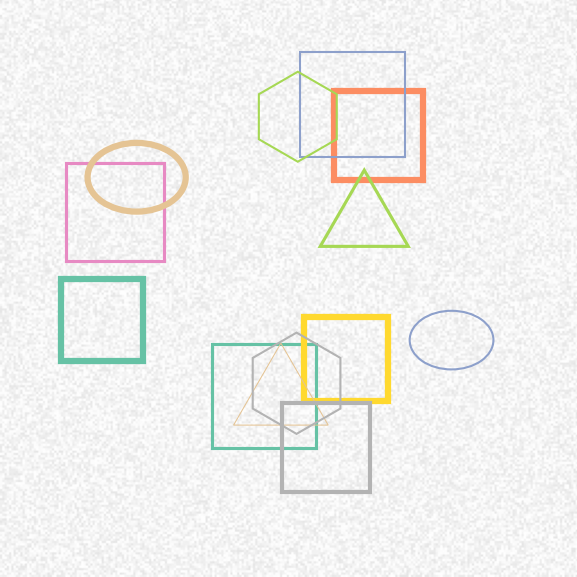[{"shape": "square", "thickness": 1.5, "radius": 0.45, "center": [0.458, 0.314]}, {"shape": "square", "thickness": 3, "radius": 0.36, "center": [0.177, 0.445]}, {"shape": "square", "thickness": 3, "radius": 0.39, "center": [0.656, 0.765]}, {"shape": "square", "thickness": 1, "radius": 0.45, "center": [0.61, 0.818]}, {"shape": "oval", "thickness": 1, "radius": 0.36, "center": [0.782, 0.41]}, {"shape": "square", "thickness": 1.5, "radius": 0.42, "center": [0.199, 0.632]}, {"shape": "triangle", "thickness": 1.5, "radius": 0.44, "center": [0.631, 0.617]}, {"shape": "hexagon", "thickness": 1, "radius": 0.39, "center": [0.516, 0.797]}, {"shape": "square", "thickness": 3, "radius": 0.36, "center": [0.598, 0.378]}, {"shape": "oval", "thickness": 3, "radius": 0.42, "center": [0.237, 0.692]}, {"shape": "triangle", "thickness": 0.5, "radius": 0.47, "center": [0.486, 0.31]}, {"shape": "hexagon", "thickness": 1, "radius": 0.44, "center": [0.514, 0.335]}, {"shape": "square", "thickness": 2, "radius": 0.38, "center": [0.565, 0.224]}]